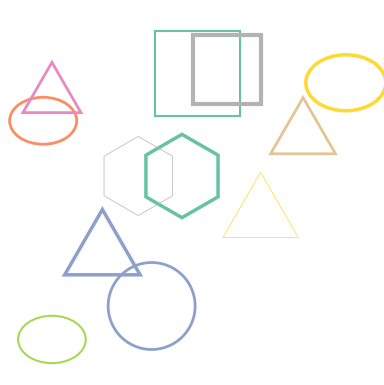[{"shape": "square", "thickness": 1.5, "radius": 0.56, "center": [0.513, 0.809]}, {"shape": "hexagon", "thickness": 2.5, "radius": 0.54, "center": [0.473, 0.543]}, {"shape": "oval", "thickness": 2, "radius": 0.44, "center": [0.112, 0.686]}, {"shape": "circle", "thickness": 2, "radius": 0.56, "center": [0.394, 0.205]}, {"shape": "triangle", "thickness": 2.5, "radius": 0.57, "center": [0.266, 0.343]}, {"shape": "triangle", "thickness": 2, "radius": 0.44, "center": [0.135, 0.751]}, {"shape": "oval", "thickness": 1.5, "radius": 0.44, "center": [0.135, 0.118]}, {"shape": "triangle", "thickness": 0.5, "radius": 0.57, "center": [0.677, 0.439]}, {"shape": "oval", "thickness": 2.5, "radius": 0.52, "center": [0.898, 0.785]}, {"shape": "triangle", "thickness": 2, "radius": 0.49, "center": [0.787, 0.649]}, {"shape": "hexagon", "thickness": 0.5, "radius": 0.51, "center": [0.359, 0.543]}, {"shape": "square", "thickness": 3, "radius": 0.44, "center": [0.589, 0.82]}]